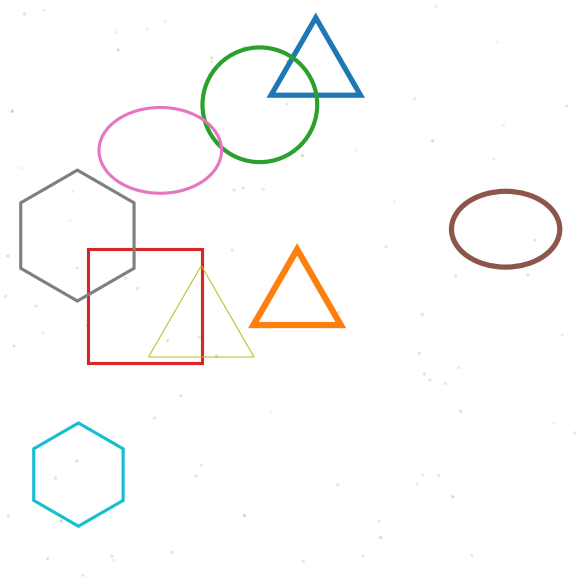[{"shape": "triangle", "thickness": 2.5, "radius": 0.45, "center": [0.547, 0.879]}, {"shape": "triangle", "thickness": 3, "radius": 0.44, "center": [0.515, 0.48]}, {"shape": "circle", "thickness": 2, "radius": 0.5, "center": [0.45, 0.818]}, {"shape": "square", "thickness": 1.5, "radius": 0.49, "center": [0.251, 0.47]}, {"shape": "oval", "thickness": 2.5, "radius": 0.47, "center": [0.876, 0.602]}, {"shape": "oval", "thickness": 1.5, "radius": 0.53, "center": [0.278, 0.739]}, {"shape": "hexagon", "thickness": 1.5, "radius": 0.57, "center": [0.134, 0.591]}, {"shape": "triangle", "thickness": 0.5, "radius": 0.53, "center": [0.349, 0.434]}, {"shape": "hexagon", "thickness": 1.5, "radius": 0.45, "center": [0.136, 0.177]}]